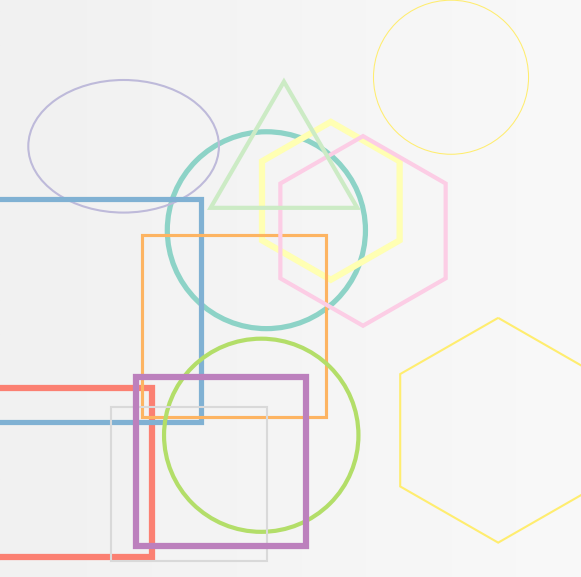[{"shape": "circle", "thickness": 2.5, "radius": 0.85, "center": [0.458, 0.601]}, {"shape": "hexagon", "thickness": 3, "radius": 0.68, "center": [0.569, 0.651]}, {"shape": "oval", "thickness": 1, "radius": 0.82, "center": [0.213, 0.746]}, {"shape": "square", "thickness": 3, "radius": 0.73, "center": [0.116, 0.181]}, {"shape": "square", "thickness": 2.5, "radius": 0.97, "center": [0.151, 0.462]}, {"shape": "square", "thickness": 1.5, "radius": 0.79, "center": [0.403, 0.435]}, {"shape": "circle", "thickness": 2, "radius": 0.84, "center": [0.449, 0.245]}, {"shape": "hexagon", "thickness": 2, "radius": 0.82, "center": [0.625, 0.599]}, {"shape": "square", "thickness": 1, "radius": 0.67, "center": [0.325, 0.161]}, {"shape": "square", "thickness": 3, "radius": 0.73, "center": [0.38, 0.201]}, {"shape": "triangle", "thickness": 2, "radius": 0.73, "center": [0.489, 0.712]}, {"shape": "circle", "thickness": 0.5, "radius": 0.67, "center": [0.776, 0.865]}, {"shape": "hexagon", "thickness": 1, "radius": 0.97, "center": [0.857, 0.254]}]